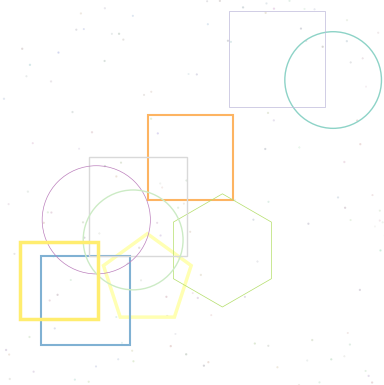[{"shape": "circle", "thickness": 1, "radius": 0.63, "center": [0.865, 0.792]}, {"shape": "pentagon", "thickness": 2.5, "radius": 0.6, "center": [0.383, 0.273]}, {"shape": "square", "thickness": 0.5, "radius": 0.62, "center": [0.72, 0.846]}, {"shape": "square", "thickness": 1.5, "radius": 0.58, "center": [0.222, 0.22]}, {"shape": "square", "thickness": 1.5, "radius": 0.55, "center": [0.494, 0.59]}, {"shape": "hexagon", "thickness": 0.5, "radius": 0.73, "center": [0.578, 0.35]}, {"shape": "square", "thickness": 1, "radius": 0.64, "center": [0.358, 0.464]}, {"shape": "circle", "thickness": 0.5, "radius": 0.7, "center": [0.25, 0.429]}, {"shape": "circle", "thickness": 1, "radius": 0.65, "center": [0.346, 0.377]}, {"shape": "square", "thickness": 2.5, "radius": 0.51, "center": [0.153, 0.272]}]